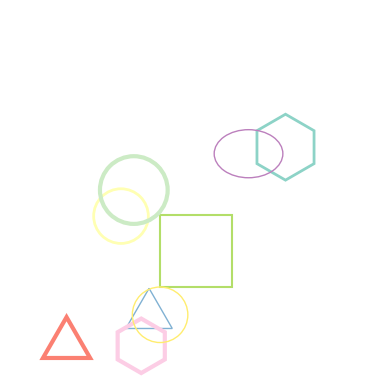[{"shape": "hexagon", "thickness": 2, "radius": 0.43, "center": [0.742, 0.618]}, {"shape": "circle", "thickness": 2, "radius": 0.35, "center": [0.314, 0.439]}, {"shape": "triangle", "thickness": 3, "radius": 0.35, "center": [0.173, 0.106]}, {"shape": "triangle", "thickness": 1, "radius": 0.35, "center": [0.387, 0.182]}, {"shape": "square", "thickness": 1.5, "radius": 0.47, "center": [0.509, 0.348]}, {"shape": "hexagon", "thickness": 3, "radius": 0.35, "center": [0.367, 0.102]}, {"shape": "oval", "thickness": 1, "radius": 0.45, "center": [0.646, 0.601]}, {"shape": "circle", "thickness": 3, "radius": 0.44, "center": [0.348, 0.506]}, {"shape": "circle", "thickness": 1, "radius": 0.36, "center": [0.416, 0.182]}]